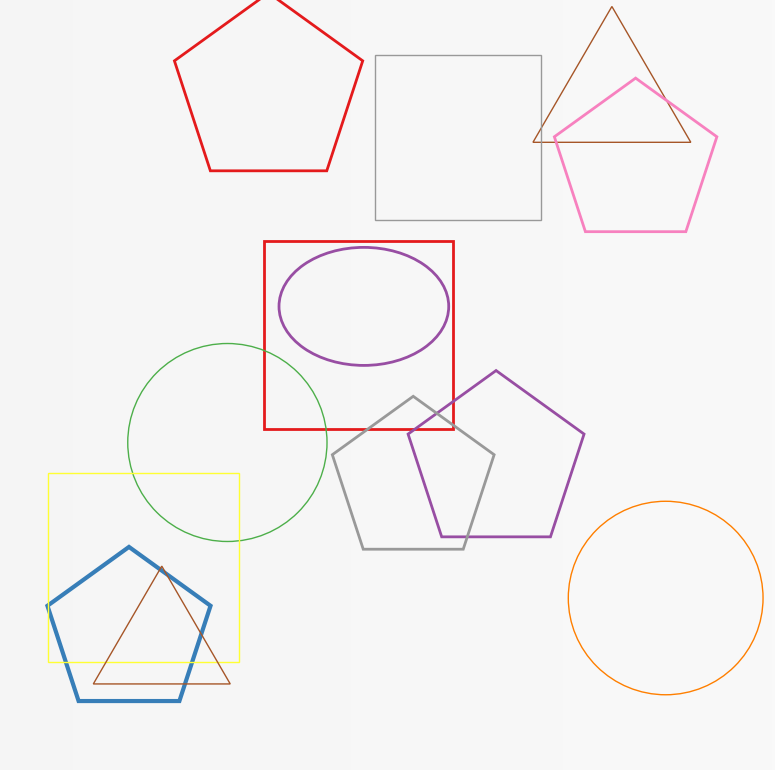[{"shape": "pentagon", "thickness": 1, "radius": 0.64, "center": [0.347, 0.882]}, {"shape": "square", "thickness": 1, "radius": 0.61, "center": [0.463, 0.565]}, {"shape": "pentagon", "thickness": 1.5, "radius": 0.55, "center": [0.166, 0.179]}, {"shape": "circle", "thickness": 0.5, "radius": 0.64, "center": [0.293, 0.425]}, {"shape": "oval", "thickness": 1, "radius": 0.55, "center": [0.469, 0.602]}, {"shape": "pentagon", "thickness": 1, "radius": 0.6, "center": [0.64, 0.399]}, {"shape": "circle", "thickness": 0.5, "radius": 0.63, "center": [0.859, 0.223]}, {"shape": "square", "thickness": 0.5, "radius": 0.62, "center": [0.185, 0.263]}, {"shape": "triangle", "thickness": 0.5, "radius": 0.51, "center": [0.209, 0.163]}, {"shape": "triangle", "thickness": 0.5, "radius": 0.59, "center": [0.79, 0.874]}, {"shape": "pentagon", "thickness": 1, "radius": 0.55, "center": [0.82, 0.788]}, {"shape": "square", "thickness": 0.5, "radius": 0.54, "center": [0.591, 0.822]}, {"shape": "pentagon", "thickness": 1, "radius": 0.55, "center": [0.533, 0.376]}]